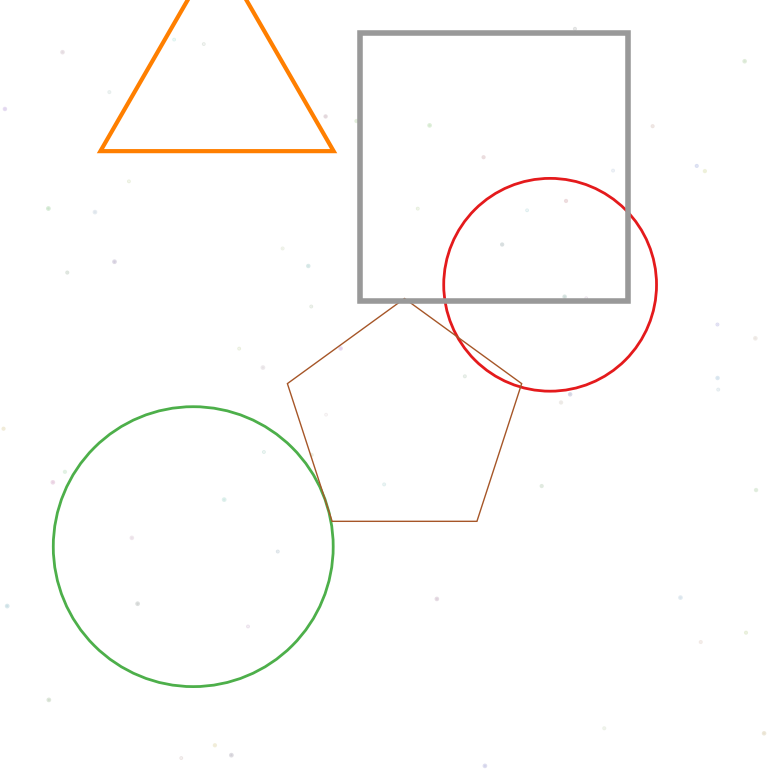[{"shape": "circle", "thickness": 1, "radius": 0.69, "center": [0.714, 0.63]}, {"shape": "circle", "thickness": 1, "radius": 0.91, "center": [0.251, 0.29]}, {"shape": "triangle", "thickness": 1.5, "radius": 0.87, "center": [0.282, 0.891]}, {"shape": "pentagon", "thickness": 0.5, "radius": 0.8, "center": [0.525, 0.452]}, {"shape": "square", "thickness": 2, "radius": 0.87, "center": [0.641, 0.783]}]